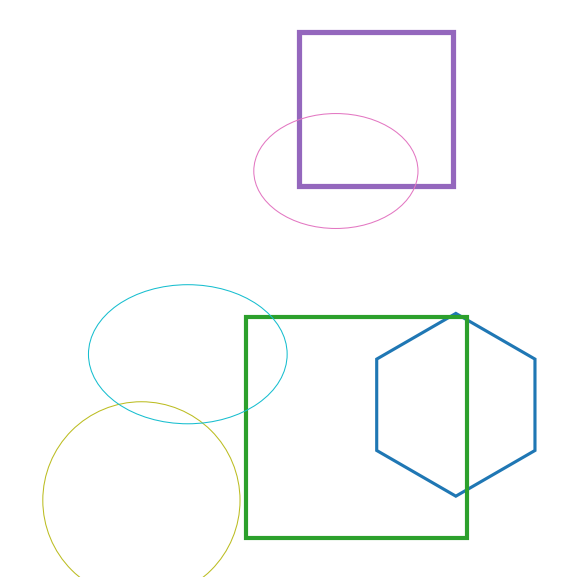[{"shape": "hexagon", "thickness": 1.5, "radius": 0.79, "center": [0.789, 0.298]}, {"shape": "square", "thickness": 2, "radius": 0.96, "center": [0.617, 0.259]}, {"shape": "square", "thickness": 2.5, "radius": 0.67, "center": [0.651, 0.81]}, {"shape": "oval", "thickness": 0.5, "radius": 0.71, "center": [0.582, 0.703]}, {"shape": "circle", "thickness": 0.5, "radius": 0.85, "center": [0.245, 0.133]}, {"shape": "oval", "thickness": 0.5, "radius": 0.86, "center": [0.325, 0.386]}]